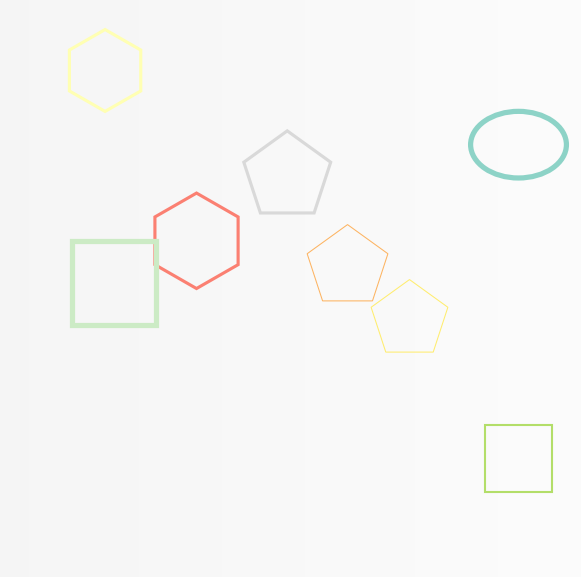[{"shape": "oval", "thickness": 2.5, "radius": 0.41, "center": [0.892, 0.749]}, {"shape": "hexagon", "thickness": 1.5, "radius": 0.35, "center": [0.181, 0.877]}, {"shape": "hexagon", "thickness": 1.5, "radius": 0.41, "center": [0.338, 0.582]}, {"shape": "pentagon", "thickness": 0.5, "radius": 0.37, "center": [0.598, 0.537]}, {"shape": "square", "thickness": 1, "radius": 0.29, "center": [0.892, 0.205]}, {"shape": "pentagon", "thickness": 1.5, "radius": 0.39, "center": [0.494, 0.694]}, {"shape": "square", "thickness": 2.5, "radius": 0.36, "center": [0.196, 0.509]}, {"shape": "pentagon", "thickness": 0.5, "radius": 0.35, "center": [0.705, 0.446]}]